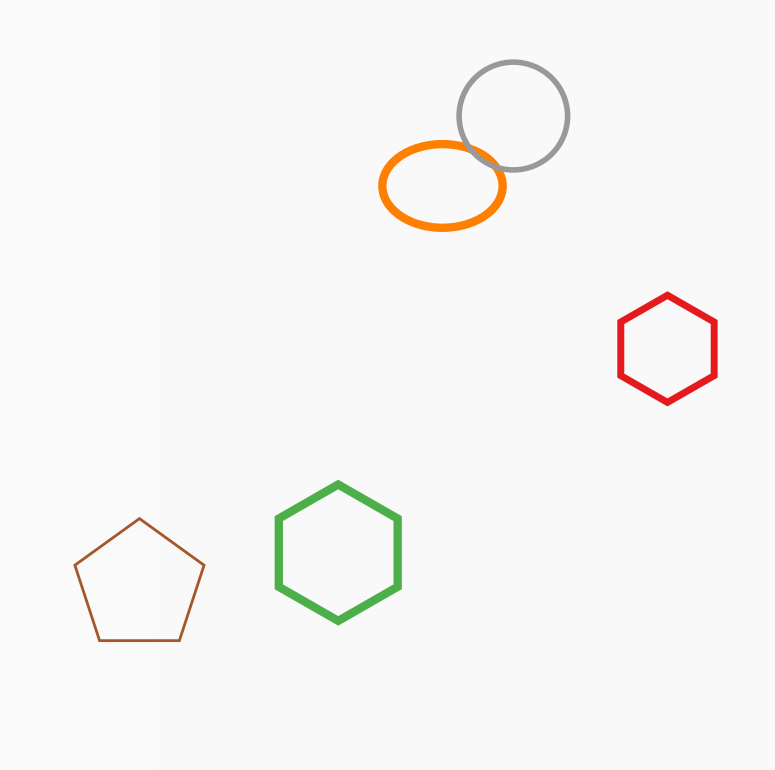[{"shape": "hexagon", "thickness": 2.5, "radius": 0.35, "center": [0.861, 0.547]}, {"shape": "hexagon", "thickness": 3, "radius": 0.44, "center": [0.436, 0.282]}, {"shape": "oval", "thickness": 3, "radius": 0.39, "center": [0.571, 0.758]}, {"shape": "pentagon", "thickness": 1, "radius": 0.44, "center": [0.18, 0.239]}, {"shape": "circle", "thickness": 2, "radius": 0.35, "center": [0.662, 0.849]}]